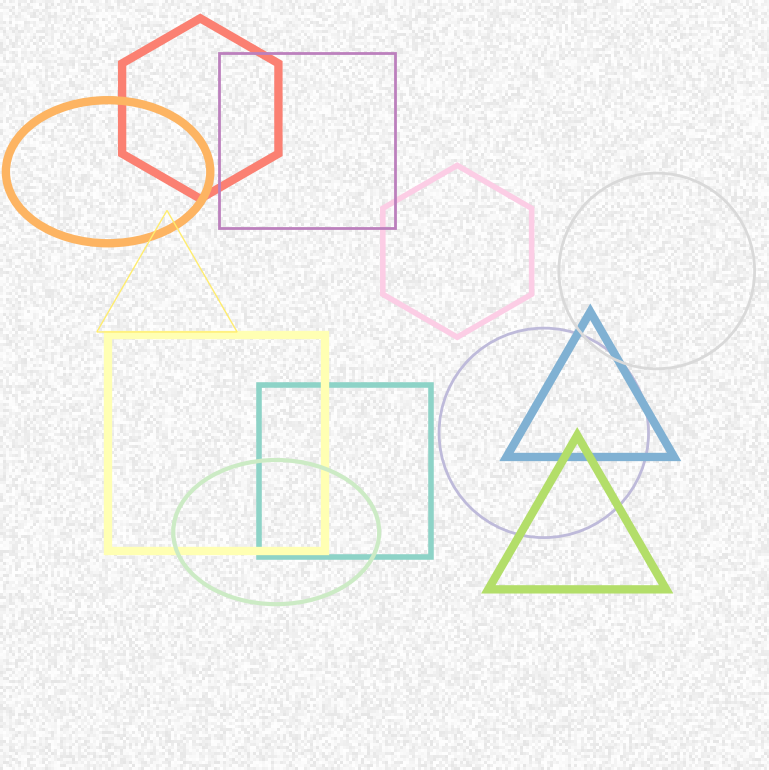[{"shape": "square", "thickness": 2, "radius": 0.56, "center": [0.449, 0.389]}, {"shape": "square", "thickness": 3, "radius": 0.7, "center": [0.281, 0.425]}, {"shape": "circle", "thickness": 1, "radius": 0.68, "center": [0.706, 0.438]}, {"shape": "hexagon", "thickness": 3, "radius": 0.59, "center": [0.26, 0.859]}, {"shape": "triangle", "thickness": 3, "radius": 0.63, "center": [0.767, 0.469]}, {"shape": "oval", "thickness": 3, "radius": 0.66, "center": [0.14, 0.777]}, {"shape": "triangle", "thickness": 3, "radius": 0.67, "center": [0.75, 0.301]}, {"shape": "hexagon", "thickness": 2, "radius": 0.56, "center": [0.594, 0.674]}, {"shape": "circle", "thickness": 1, "radius": 0.64, "center": [0.853, 0.648]}, {"shape": "square", "thickness": 1, "radius": 0.57, "center": [0.399, 0.818]}, {"shape": "oval", "thickness": 1.5, "radius": 0.67, "center": [0.359, 0.309]}, {"shape": "triangle", "thickness": 0.5, "radius": 0.53, "center": [0.217, 0.621]}]